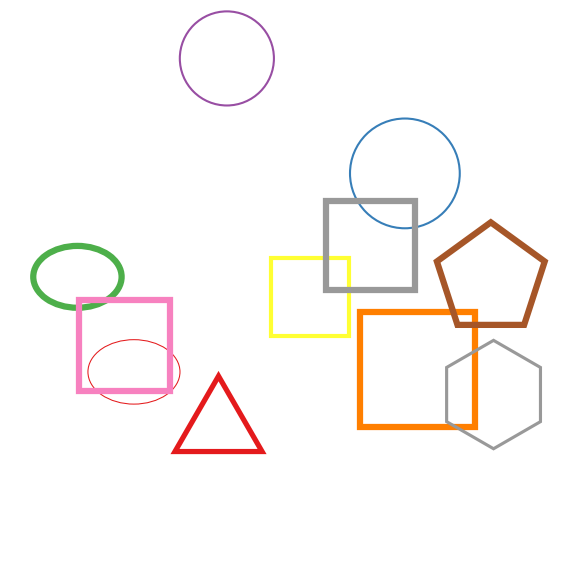[{"shape": "triangle", "thickness": 2.5, "radius": 0.44, "center": [0.378, 0.261]}, {"shape": "oval", "thickness": 0.5, "radius": 0.4, "center": [0.232, 0.355]}, {"shape": "circle", "thickness": 1, "radius": 0.48, "center": [0.701, 0.699]}, {"shape": "oval", "thickness": 3, "radius": 0.38, "center": [0.134, 0.52]}, {"shape": "circle", "thickness": 1, "radius": 0.41, "center": [0.393, 0.898]}, {"shape": "square", "thickness": 3, "radius": 0.5, "center": [0.723, 0.359]}, {"shape": "square", "thickness": 2, "radius": 0.34, "center": [0.536, 0.484]}, {"shape": "pentagon", "thickness": 3, "radius": 0.49, "center": [0.85, 0.516]}, {"shape": "square", "thickness": 3, "radius": 0.39, "center": [0.216, 0.4]}, {"shape": "square", "thickness": 3, "radius": 0.39, "center": [0.642, 0.573]}, {"shape": "hexagon", "thickness": 1.5, "radius": 0.47, "center": [0.855, 0.316]}]